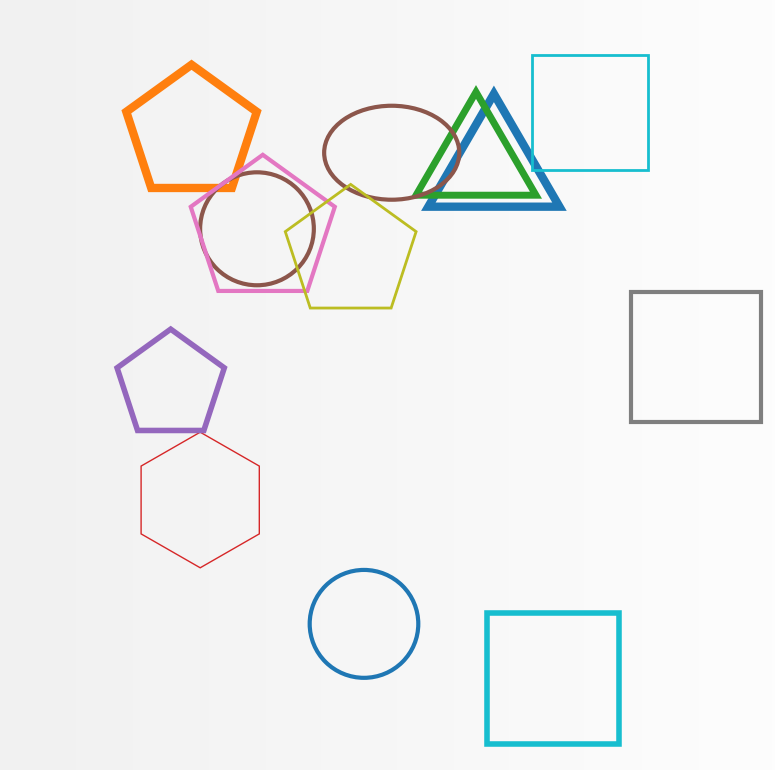[{"shape": "triangle", "thickness": 3, "radius": 0.49, "center": [0.637, 0.78]}, {"shape": "circle", "thickness": 1.5, "radius": 0.35, "center": [0.47, 0.19]}, {"shape": "pentagon", "thickness": 3, "radius": 0.44, "center": [0.247, 0.827]}, {"shape": "triangle", "thickness": 2.5, "radius": 0.45, "center": [0.614, 0.791]}, {"shape": "hexagon", "thickness": 0.5, "radius": 0.44, "center": [0.258, 0.351]}, {"shape": "pentagon", "thickness": 2, "radius": 0.36, "center": [0.22, 0.5]}, {"shape": "circle", "thickness": 1.5, "radius": 0.37, "center": [0.332, 0.703]}, {"shape": "oval", "thickness": 1.5, "radius": 0.44, "center": [0.505, 0.802]}, {"shape": "pentagon", "thickness": 1.5, "radius": 0.49, "center": [0.339, 0.701]}, {"shape": "square", "thickness": 1.5, "radius": 0.42, "center": [0.898, 0.536]}, {"shape": "pentagon", "thickness": 1, "radius": 0.44, "center": [0.453, 0.672]}, {"shape": "square", "thickness": 2, "radius": 0.43, "center": [0.713, 0.119]}, {"shape": "square", "thickness": 1, "radius": 0.37, "center": [0.761, 0.854]}]